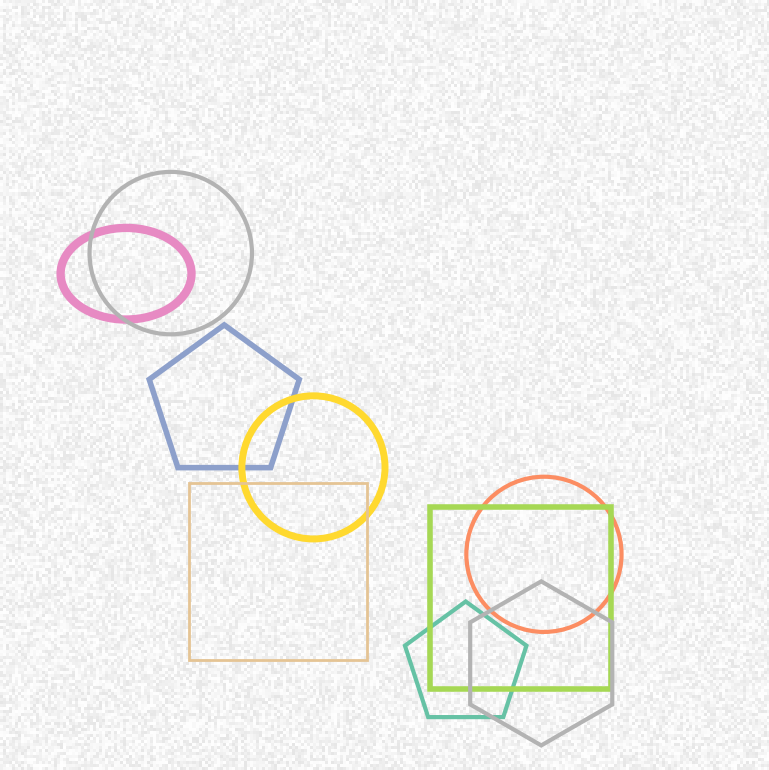[{"shape": "pentagon", "thickness": 1.5, "radius": 0.41, "center": [0.605, 0.136]}, {"shape": "circle", "thickness": 1.5, "radius": 0.5, "center": [0.706, 0.28]}, {"shape": "pentagon", "thickness": 2, "radius": 0.51, "center": [0.291, 0.476]}, {"shape": "oval", "thickness": 3, "radius": 0.42, "center": [0.164, 0.645]}, {"shape": "square", "thickness": 2, "radius": 0.59, "center": [0.676, 0.223]}, {"shape": "circle", "thickness": 2.5, "radius": 0.46, "center": [0.407, 0.393]}, {"shape": "square", "thickness": 1, "radius": 0.58, "center": [0.361, 0.258]}, {"shape": "hexagon", "thickness": 1.5, "radius": 0.53, "center": [0.703, 0.138]}, {"shape": "circle", "thickness": 1.5, "radius": 0.53, "center": [0.222, 0.671]}]